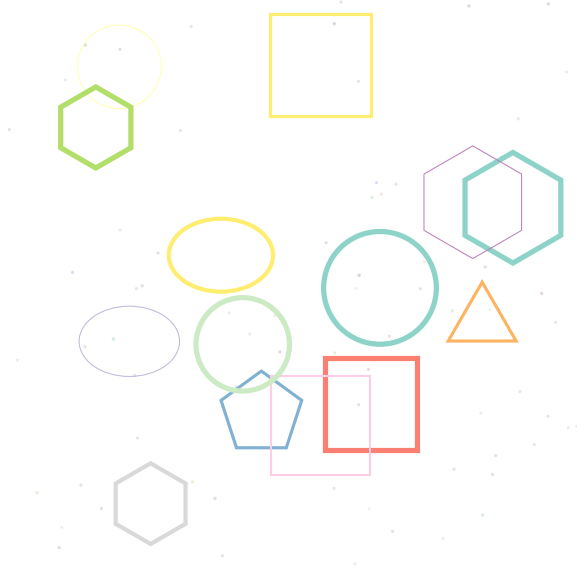[{"shape": "hexagon", "thickness": 2.5, "radius": 0.48, "center": [0.888, 0.639]}, {"shape": "circle", "thickness": 2.5, "radius": 0.49, "center": [0.658, 0.501]}, {"shape": "circle", "thickness": 0.5, "radius": 0.36, "center": [0.207, 0.883]}, {"shape": "oval", "thickness": 0.5, "radius": 0.43, "center": [0.224, 0.408]}, {"shape": "square", "thickness": 2.5, "radius": 0.4, "center": [0.642, 0.299]}, {"shape": "pentagon", "thickness": 1.5, "radius": 0.37, "center": [0.453, 0.283]}, {"shape": "triangle", "thickness": 1.5, "radius": 0.34, "center": [0.835, 0.443]}, {"shape": "hexagon", "thickness": 2.5, "radius": 0.35, "center": [0.166, 0.778]}, {"shape": "square", "thickness": 1, "radius": 0.42, "center": [0.555, 0.262]}, {"shape": "hexagon", "thickness": 2, "radius": 0.35, "center": [0.261, 0.127]}, {"shape": "hexagon", "thickness": 0.5, "radius": 0.49, "center": [0.819, 0.649]}, {"shape": "circle", "thickness": 2.5, "radius": 0.4, "center": [0.42, 0.403]}, {"shape": "oval", "thickness": 2, "radius": 0.45, "center": [0.383, 0.557]}, {"shape": "square", "thickness": 1.5, "radius": 0.44, "center": [0.555, 0.887]}]